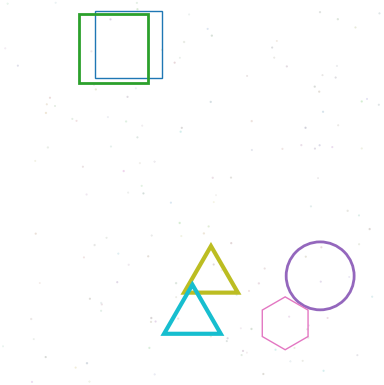[{"shape": "square", "thickness": 1, "radius": 0.43, "center": [0.333, 0.884]}, {"shape": "square", "thickness": 2, "radius": 0.44, "center": [0.295, 0.874]}, {"shape": "circle", "thickness": 2, "radius": 0.44, "center": [0.832, 0.283]}, {"shape": "hexagon", "thickness": 1, "radius": 0.34, "center": [0.741, 0.16]}, {"shape": "triangle", "thickness": 3, "radius": 0.4, "center": [0.548, 0.28]}, {"shape": "triangle", "thickness": 3, "radius": 0.43, "center": [0.5, 0.176]}]